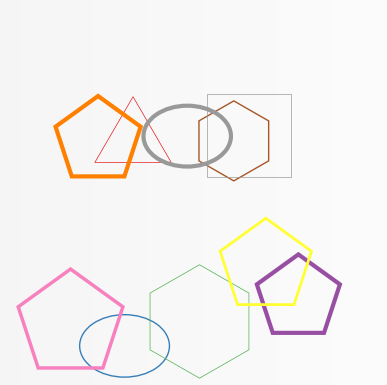[{"shape": "triangle", "thickness": 0.5, "radius": 0.57, "center": [0.343, 0.635]}, {"shape": "oval", "thickness": 1, "radius": 0.58, "center": [0.321, 0.102]}, {"shape": "hexagon", "thickness": 0.5, "radius": 0.74, "center": [0.515, 0.165]}, {"shape": "pentagon", "thickness": 3, "radius": 0.56, "center": [0.77, 0.227]}, {"shape": "pentagon", "thickness": 3, "radius": 0.58, "center": [0.253, 0.635]}, {"shape": "pentagon", "thickness": 2, "radius": 0.62, "center": [0.686, 0.309]}, {"shape": "hexagon", "thickness": 1, "radius": 0.52, "center": [0.603, 0.634]}, {"shape": "pentagon", "thickness": 2.5, "radius": 0.71, "center": [0.182, 0.159]}, {"shape": "square", "thickness": 0.5, "radius": 0.54, "center": [0.643, 0.648]}, {"shape": "oval", "thickness": 3, "radius": 0.56, "center": [0.483, 0.646]}]